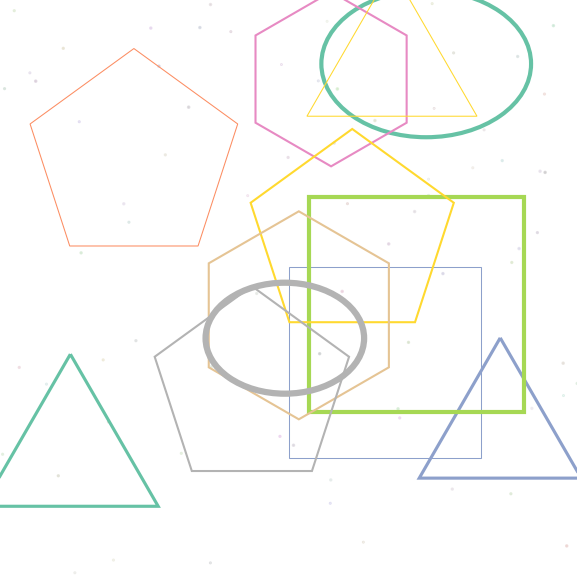[{"shape": "oval", "thickness": 2, "radius": 0.91, "center": [0.738, 0.889]}, {"shape": "triangle", "thickness": 1.5, "radius": 0.88, "center": [0.122, 0.21]}, {"shape": "pentagon", "thickness": 0.5, "radius": 0.95, "center": [0.232, 0.726]}, {"shape": "square", "thickness": 0.5, "radius": 0.83, "center": [0.667, 0.372]}, {"shape": "triangle", "thickness": 1.5, "radius": 0.81, "center": [0.866, 0.252]}, {"shape": "hexagon", "thickness": 1, "radius": 0.76, "center": [0.573, 0.862]}, {"shape": "square", "thickness": 2, "radius": 0.93, "center": [0.722, 0.472]}, {"shape": "pentagon", "thickness": 1, "radius": 0.92, "center": [0.61, 0.591]}, {"shape": "triangle", "thickness": 0.5, "radius": 0.85, "center": [0.679, 0.883]}, {"shape": "hexagon", "thickness": 1, "radius": 0.9, "center": [0.517, 0.453]}, {"shape": "pentagon", "thickness": 1, "radius": 0.88, "center": [0.436, 0.327]}, {"shape": "oval", "thickness": 3, "radius": 0.69, "center": [0.493, 0.414]}]